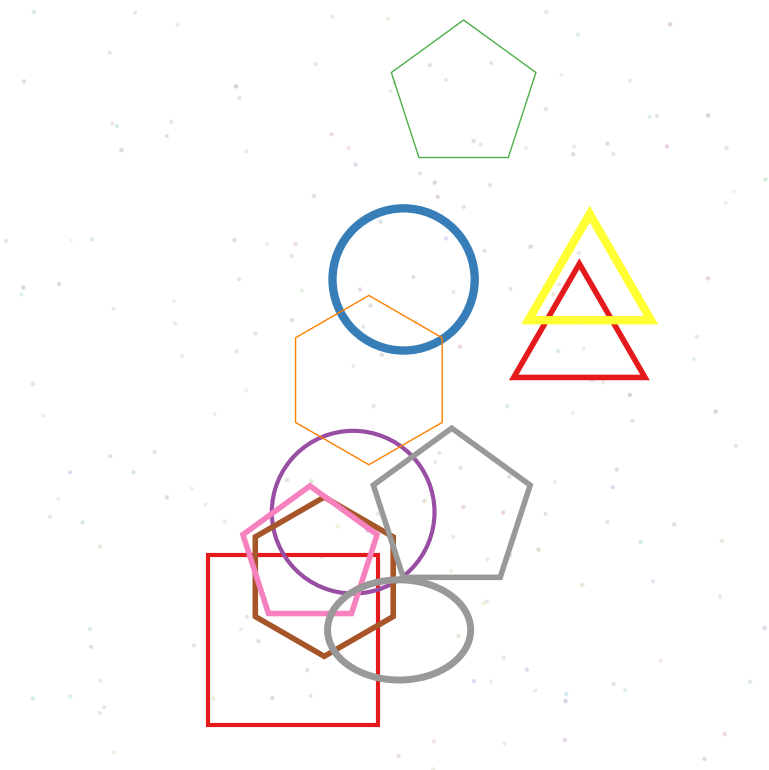[{"shape": "square", "thickness": 1.5, "radius": 0.55, "center": [0.381, 0.169]}, {"shape": "triangle", "thickness": 2, "radius": 0.49, "center": [0.752, 0.559]}, {"shape": "circle", "thickness": 3, "radius": 0.46, "center": [0.524, 0.637]}, {"shape": "pentagon", "thickness": 0.5, "radius": 0.49, "center": [0.602, 0.875]}, {"shape": "circle", "thickness": 1.5, "radius": 0.53, "center": [0.459, 0.335]}, {"shape": "hexagon", "thickness": 0.5, "radius": 0.55, "center": [0.479, 0.506]}, {"shape": "triangle", "thickness": 3, "radius": 0.46, "center": [0.766, 0.63]}, {"shape": "hexagon", "thickness": 2, "radius": 0.52, "center": [0.421, 0.251]}, {"shape": "pentagon", "thickness": 2, "radius": 0.46, "center": [0.403, 0.277]}, {"shape": "oval", "thickness": 2.5, "radius": 0.46, "center": [0.518, 0.182]}, {"shape": "pentagon", "thickness": 2, "radius": 0.54, "center": [0.587, 0.337]}]